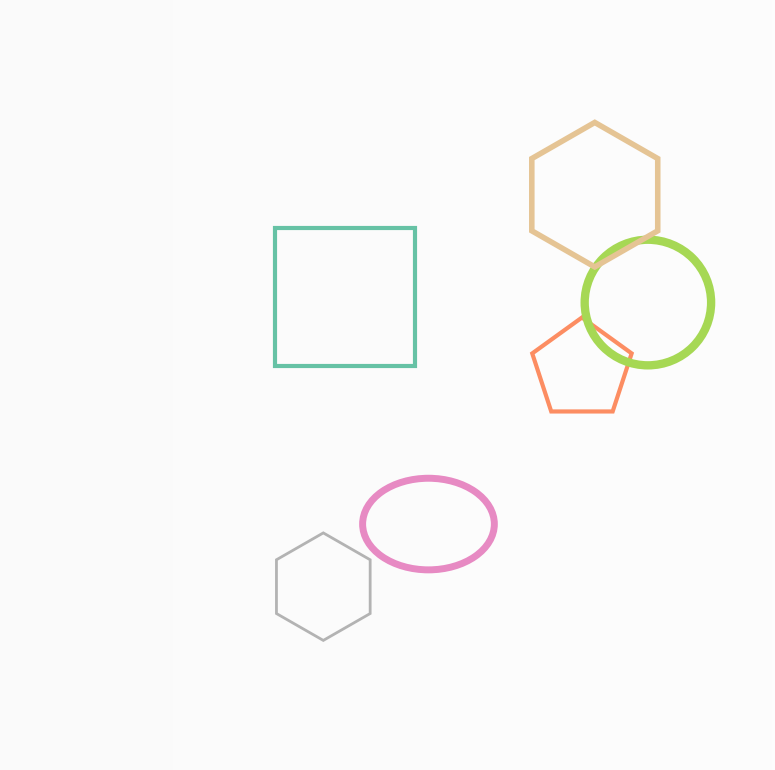[{"shape": "square", "thickness": 1.5, "radius": 0.45, "center": [0.445, 0.614]}, {"shape": "pentagon", "thickness": 1.5, "radius": 0.34, "center": [0.751, 0.52]}, {"shape": "oval", "thickness": 2.5, "radius": 0.42, "center": [0.553, 0.319]}, {"shape": "circle", "thickness": 3, "radius": 0.41, "center": [0.836, 0.607]}, {"shape": "hexagon", "thickness": 2, "radius": 0.47, "center": [0.767, 0.747]}, {"shape": "hexagon", "thickness": 1, "radius": 0.35, "center": [0.417, 0.238]}]